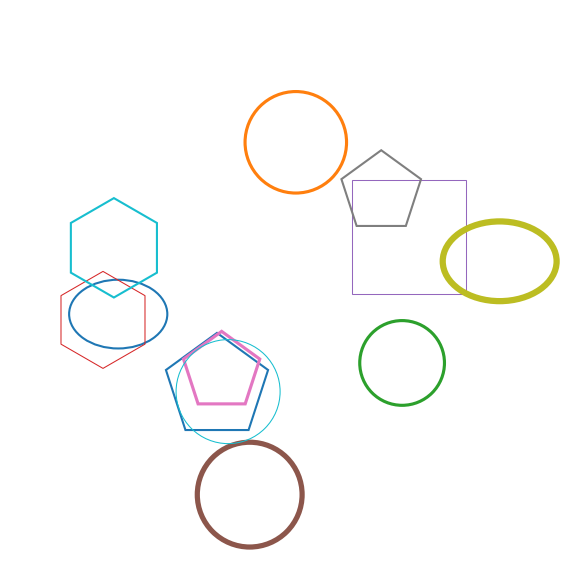[{"shape": "pentagon", "thickness": 1, "radius": 0.46, "center": [0.376, 0.33]}, {"shape": "oval", "thickness": 1, "radius": 0.43, "center": [0.205, 0.455]}, {"shape": "circle", "thickness": 1.5, "radius": 0.44, "center": [0.512, 0.753]}, {"shape": "circle", "thickness": 1.5, "radius": 0.37, "center": [0.696, 0.371]}, {"shape": "hexagon", "thickness": 0.5, "radius": 0.42, "center": [0.178, 0.445]}, {"shape": "square", "thickness": 0.5, "radius": 0.49, "center": [0.708, 0.588]}, {"shape": "circle", "thickness": 2.5, "radius": 0.45, "center": [0.432, 0.143]}, {"shape": "pentagon", "thickness": 1.5, "radius": 0.35, "center": [0.384, 0.356]}, {"shape": "pentagon", "thickness": 1, "radius": 0.36, "center": [0.66, 0.667]}, {"shape": "oval", "thickness": 3, "radius": 0.49, "center": [0.865, 0.547]}, {"shape": "hexagon", "thickness": 1, "radius": 0.43, "center": [0.197, 0.57]}, {"shape": "circle", "thickness": 0.5, "radius": 0.45, "center": [0.395, 0.321]}]